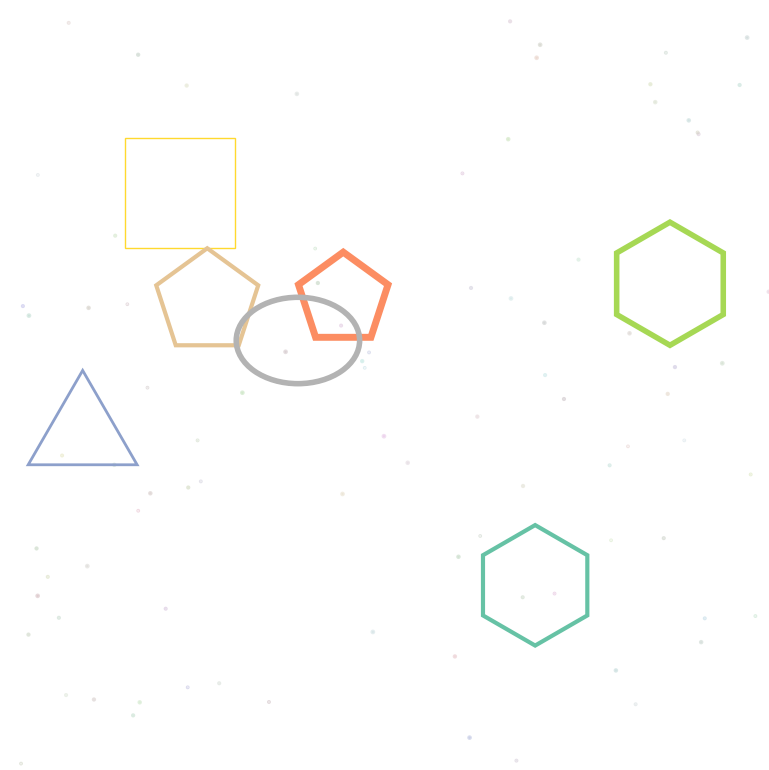[{"shape": "hexagon", "thickness": 1.5, "radius": 0.39, "center": [0.695, 0.24]}, {"shape": "pentagon", "thickness": 2.5, "radius": 0.31, "center": [0.446, 0.611]}, {"shape": "triangle", "thickness": 1, "radius": 0.41, "center": [0.107, 0.437]}, {"shape": "hexagon", "thickness": 2, "radius": 0.4, "center": [0.87, 0.632]}, {"shape": "square", "thickness": 0.5, "radius": 0.36, "center": [0.234, 0.749]}, {"shape": "pentagon", "thickness": 1.5, "radius": 0.35, "center": [0.269, 0.608]}, {"shape": "oval", "thickness": 2, "radius": 0.4, "center": [0.387, 0.558]}]